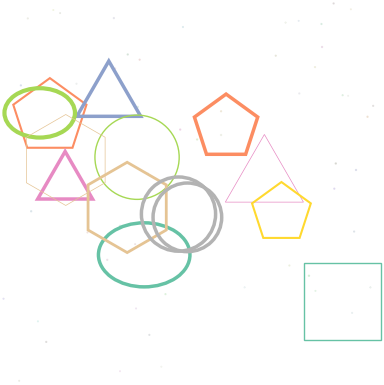[{"shape": "oval", "thickness": 2.5, "radius": 0.59, "center": [0.375, 0.338]}, {"shape": "square", "thickness": 1, "radius": 0.5, "center": [0.891, 0.217]}, {"shape": "pentagon", "thickness": 1.5, "radius": 0.5, "center": [0.13, 0.697]}, {"shape": "pentagon", "thickness": 2.5, "radius": 0.43, "center": [0.587, 0.669]}, {"shape": "triangle", "thickness": 2.5, "radius": 0.48, "center": [0.283, 0.746]}, {"shape": "triangle", "thickness": 0.5, "radius": 0.59, "center": [0.687, 0.534]}, {"shape": "triangle", "thickness": 2.5, "radius": 0.41, "center": [0.169, 0.524]}, {"shape": "circle", "thickness": 1, "radius": 0.55, "center": [0.356, 0.592]}, {"shape": "oval", "thickness": 3, "radius": 0.46, "center": [0.103, 0.707]}, {"shape": "pentagon", "thickness": 1.5, "radius": 0.4, "center": [0.731, 0.447]}, {"shape": "hexagon", "thickness": 2, "radius": 0.59, "center": [0.33, 0.461]}, {"shape": "hexagon", "thickness": 0.5, "radius": 0.59, "center": [0.171, 0.584]}, {"shape": "circle", "thickness": 2.5, "radius": 0.48, "center": [0.464, 0.444]}, {"shape": "circle", "thickness": 2.5, "radius": 0.45, "center": [0.487, 0.435]}]